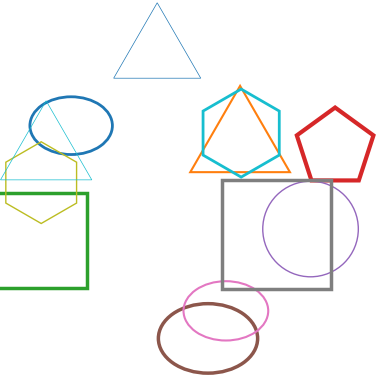[{"shape": "triangle", "thickness": 0.5, "radius": 0.65, "center": [0.408, 0.862]}, {"shape": "oval", "thickness": 2, "radius": 0.54, "center": [0.185, 0.674]}, {"shape": "triangle", "thickness": 1.5, "radius": 0.75, "center": [0.624, 0.628]}, {"shape": "square", "thickness": 2.5, "radius": 0.62, "center": [0.103, 0.376]}, {"shape": "pentagon", "thickness": 3, "radius": 0.52, "center": [0.87, 0.616]}, {"shape": "circle", "thickness": 1, "radius": 0.62, "center": [0.807, 0.405]}, {"shape": "oval", "thickness": 2.5, "radius": 0.64, "center": [0.54, 0.121]}, {"shape": "oval", "thickness": 1.5, "radius": 0.55, "center": [0.587, 0.193]}, {"shape": "square", "thickness": 2.5, "radius": 0.71, "center": [0.718, 0.39]}, {"shape": "hexagon", "thickness": 1, "radius": 0.53, "center": [0.107, 0.526]}, {"shape": "triangle", "thickness": 0.5, "radius": 0.68, "center": [0.12, 0.601]}, {"shape": "hexagon", "thickness": 2, "radius": 0.57, "center": [0.626, 0.654]}]